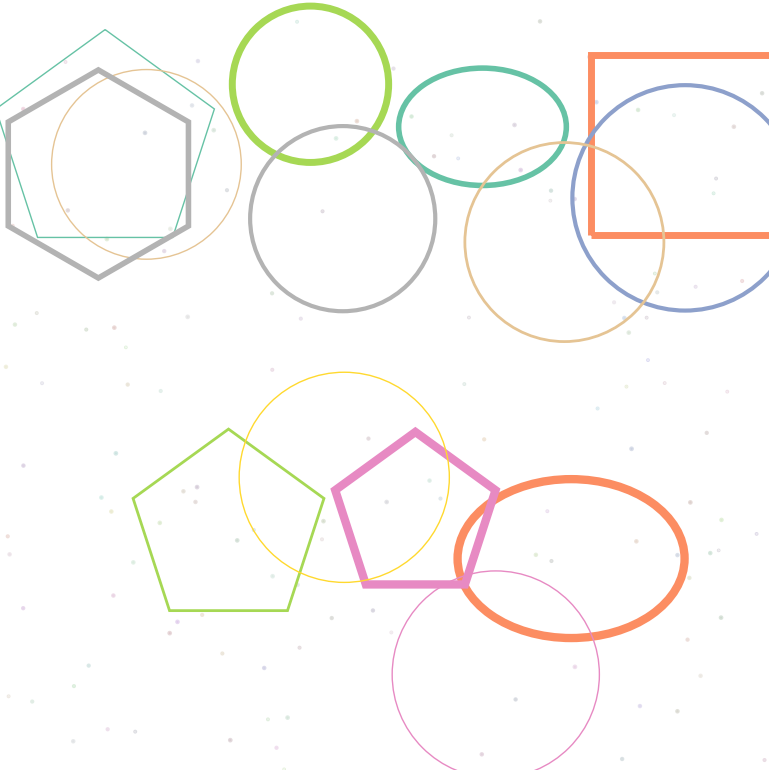[{"shape": "pentagon", "thickness": 0.5, "radius": 0.75, "center": [0.137, 0.812]}, {"shape": "oval", "thickness": 2, "radius": 0.54, "center": [0.627, 0.835]}, {"shape": "square", "thickness": 2.5, "radius": 0.58, "center": [0.884, 0.812]}, {"shape": "oval", "thickness": 3, "radius": 0.74, "center": [0.742, 0.275]}, {"shape": "circle", "thickness": 1.5, "radius": 0.73, "center": [0.89, 0.743]}, {"shape": "circle", "thickness": 0.5, "radius": 0.67, "center": [0.644, 0.124]}, {"shape": "pentagon", "thickness": 3, "radius": 0.55, "center": [0.539, 0.33]}, {"shape": "circle", "thickness": 2.5, "radius": 0.51, "center": [0.403, 0.891]}, {"shape": "pentagon", "thickness": 1, "radius": 0.65, "center": [0.297, 0.312]}, {"shape": "circle", "thickness": 0.5, "radius": 0.68, "center": [0.447, 0.38]}, {"shape": "circle", "thickness": 1, "radius": 0.65, "center": [0.733, 0.686]}, {"shape": "circle", "thickness": 0.5, "radius": 0.62, "center": [0.19, 0.787]}, {"shape": "circle", "thickness": 1.5, "radius": 0.6, "center": [0.445, 0.716]}, {"shape": "hexagon", "thickness": 2, "radius": 0.68, "center": [0.128, 0.774]}]